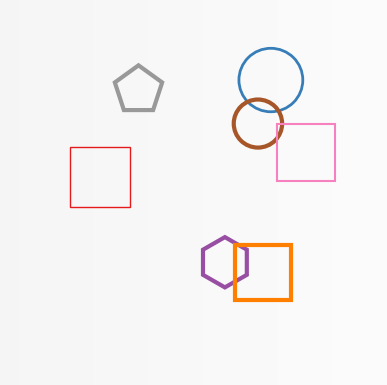[{"shape": "square", "thickness": 1, "radius": 0.39, "center": [0.258, 0.539]}, {"shape": "circle", "thickness": 2, "radius": 0.41, "center": [0.699, 0.792]}, {"shape": "hexagon", "thickness": 3, "radius": 0.33, "center": [0.58, 0.319]}, {"shape": "square", "thickness": 3, "radius": 0.36, "center": [0.678, 0.292]}, {"shape": "circle", "thickness": 3, "radius": 0.31, "center": [0.666, 0.679]}, {"shape": "square", "thickness": 1.5, "radius": 0.37, "center": [0.79, 0.603]}, {"shape": "pentagon", "thickness": 3, "radius": 0.32, "center": [0.357, 0.766]}]